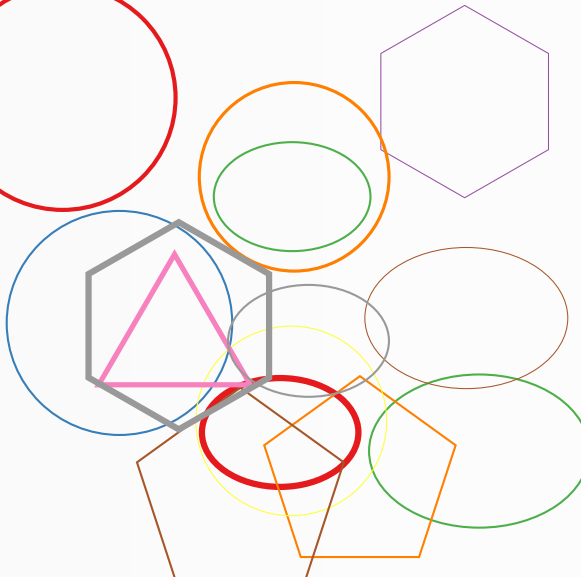[{"shape": "oval", "thickness": 3, "radius": 0.67, "center": [0.482, 0.25]}, {"shape": "circle", "thickness": 2, "radius": 0.97, "center": [0.108, 0.83]}, {"shape": "circle", "thickness": 1, "radius": 0.97, "center": [0.206, 0.44]}, {"shape": "oval", "thickness": 1, "radius": 0.95, "center": [0.824, 0.218]}, {"shape": "oval", "thickness": 1, "radius": 0.67, "center": [0.503, 0.659]}, {"shape": "hexagon", "thickness": 0.5, "radius": 0.83, "center": [0.799, 0.823]}, {"shape": "circle", "thickness": 1.5, "radius": 0.82, "center": [0.506, 0.693]}, {"shape": "pentagon", "thickness": 1, "radius": 0.87, "center": [0.619, 0.175]}, {"shape": "circle", "thickness": 0.5, "radius": 0.82, "center": [0.501, 0.27]}, {"shape": "oval", "thickness": 0.5, "radius": 0.87, "center": [0.802, 0.448]}, {"shape": "pentagon", "thickness": 1, "radius": 0.94, "center": [0.414, 0.141]}, {"shape": "triangle", "thickness": 2.5, "radius": 0.75, "center": [0.3, 0.408]}, {"shape": "oval", "thickness": 1, "radius": 0.69, "center": [0.531, 0.409]}, {"shape": "hexagon", "thickness": 3, "radius": 0.9, "center": [0.308, 0.435]}]